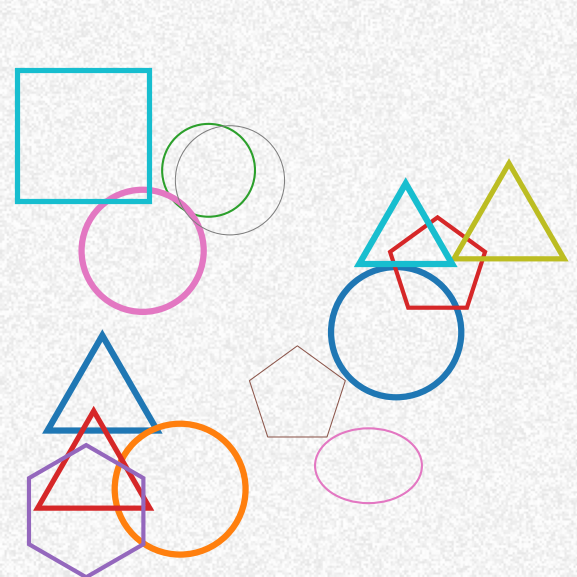[{"shape": "triangle", "thickness": 3, "radius": 0.55, "center": [0.177, 0.308]}, {"shape": "circle", "thickness": 3, "radius": 0.56, "center": [0.686, 0.424]}, {"shape": "circle", "thickness": 3, "radius": 0.57, "center": [0.312, 0.152]}, {"shape": "circle", "thickness": 1, "radius": 0.4, "center": [0.361, 0.704]}, {"shape": "pentagon", "thickness": 2, "radius": 0.43, "center": [0.758, 0.536]}, {"shape": "triangle", "thickness": 2.5, "radius": 0.56, "center": [0.162, 0.175]}, {"shape": "hexagon", "thickness": 2, "radius": 0.57, "center": [0.149, 0.114]}, {"shape": "pentagon", "thickness": 0.5, "radius": 0.44, "center": [0.515, 0.313]}, {"shape": "circle", "thickness": 3, "radius": 0.53, "center": [0.247, 0.565]}, {"shape": "oval", "thickness": 1, "radius": 0.46, "center": [0.638, 0.193]}, {"shape": "circle", "thickness": 0.5, "radius": 0.47, "center": [0.398, 0.687]}, {"shape": "triangle", "thickness": 2.5, "radius": 0.55, "center": [0.881, 0.606]}, {"shape": "square", "thickness": 2.5, "radius": 0.57, "center": [0.144, 0.764]}, {"shape": "triangle", "thickness": 3, "radius": 0.46, "center": [0.703, 0.588]}]